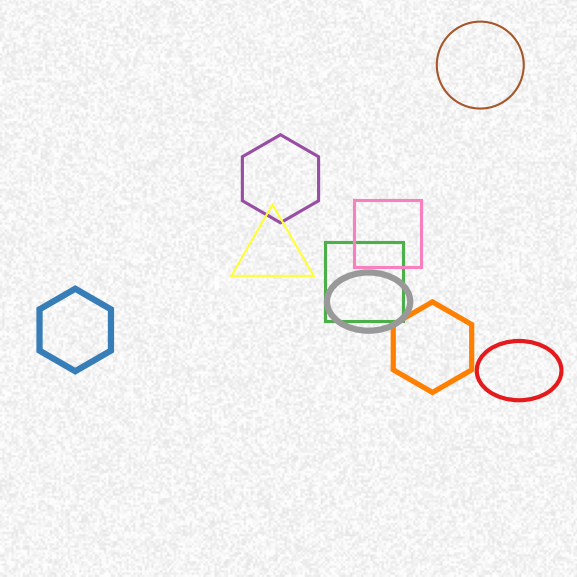[{"shape": "oval", "thickness": 2, "radius": 0.37, "center": [0.899, 0.357]}, {"shape": "hexagon", "thickness": 3, "radius": 0.36, "center": [0.13, 0.428]}, {"shape": "square", "thickness": 1.5, "radius": 0.34, "center": [0.63, 0.512]}, {"shape": "hexagon", "thickness": 1.5, "radius": 0.38, "center": [0.486, 0.69]}, {"shape": "hexagon", "thickness": 2.5, "radius": 0.39, "center": [0.749, 0.398]}, {"shape": "triangle", "thickness": 1, "radius": 0.41, "center": [0.472, 0.563]}, {"shape": "circle", "thickness": 1, "radius": 0.38, "center": [0.832, 0.886]}, {"shape": "square", "thickness": 1.5, "radius": 0.29, "center": [0.671, 0.596]}, {"shape": "oval", "thickness": 3, "radius": 0.36, "center": [0.638, 0.477]}]